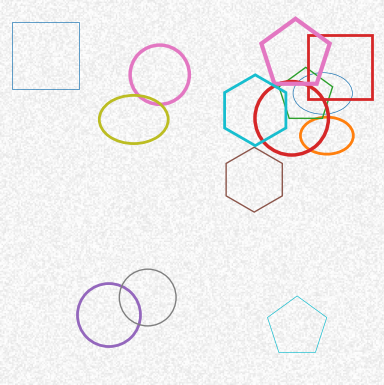[{"shape": "square", "thickness": 0.5, "radius": 0.43, "center": [0.118, 0.856]}, {"shape": "oval", "thickness": 0.5, "radius": 0.38, "center": [0.838, 0.757]}, {"shape": "oval", "thickness": 2, "radius": 0.34, "center": [0.849, 0.648]}, {"shape": "pentagon", "thickness": 1, "radius": 0.37, "center": [0.794, 0.752]}, {"shape": "square", "thickness": 2, "radius": 0.42, "center": [0.884, 0.826]}, {"shape": "circle", "thickness": 2.5, "radius": 0.48, "center": [0.758, 0.693]}, {"shape": "circle", "thickness": 2, "radius": 0.41, "center": [0.283, 0.182]}, {"shape": "hexagon", "thickness": 1, "radius": 0.42, "center": [0.66, 0.533]}, {"shape": "pentagon", "thickness": 3, "radius": 0.47, "center": [0.768, 0.858]}, {"shape": "circle", "thickness": 2.5, "radius": 0.38, "center": [0.415, 0.806]}, {"shape": "circle", "thickness": 1, "radius": 0.37, "center": [0.384, 0.227]}, {"shape": "oval", "thickness": 2, "radius": 0.45, "center": [0.347, 0.69]}, {"shape": "hexagon", "thickness": 2, "radius": 0.46, "center": [0.663, 0.714]}, {"shape": "pentagon", "thickness": 0.5, "radius": 0.4, "center": [0.772, 0.15]}]